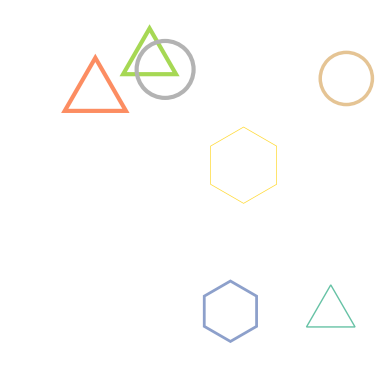[{"shape": "triangle", "thickness": 1, "radius": 0.36, "center": [0.859, 0.187]}, {"shape": "triangle", "thickness": 3, "radius": 0.46, "center": [0.248, 0.758]}, {"shape": "hexagon", "thickness": 2, "radius": 0.39, "center": [0.598, 0.192]}, {"shape": "triangle", "thickness": 3, "radius": 0.4, "center": [0.388, 0.847]}, {"shape": "hexagon", "thickness": 0.5, "radius": 0.5, "center": [0.633, 0.571]}, {"shape": "circle", "thickness": 2.5, "radius": 0.34, "center": [0.9, 0.796]}, {"shape": "circle", "thickness": 3, "radius": 0.37, "center": [0.429, 0.82]}]